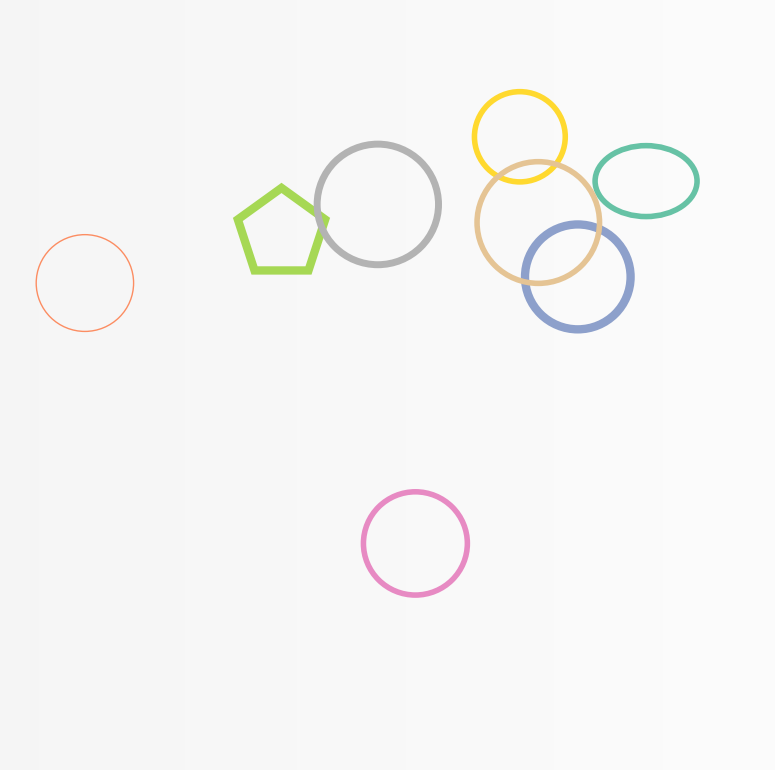[{"shape": "oval", "thickness": 2, "radius": 0.33, "center": [0.834, 0.765]}, {"shape": "circle", "thickness": 0.5, "radius": 0.31, "center": [0.11, 0.632]}, {"shape": "circle", "thickness": 3, "radius": 0.34, "center": [0.746, 0.64]}, {"shape": "circle", "thickness": 2, "radius": 0.34, "center": [0.536, 0.294]}, {"shape": "pentagon", "thickness": 3, "radius": 0.3, "center": [0.363, 0.697]}, {"shape": "circle", "thickness": 2, "radius": 0.29, "center": [0.671, 0.822]}, {"shape": "circle", "thickness": 2, "radius": 0.4, "center": [0.695, 0.711]}, {"shape": "circle", "thickness": 2.5, "radius": 0.39, "center": [0.488, 0.735]}]